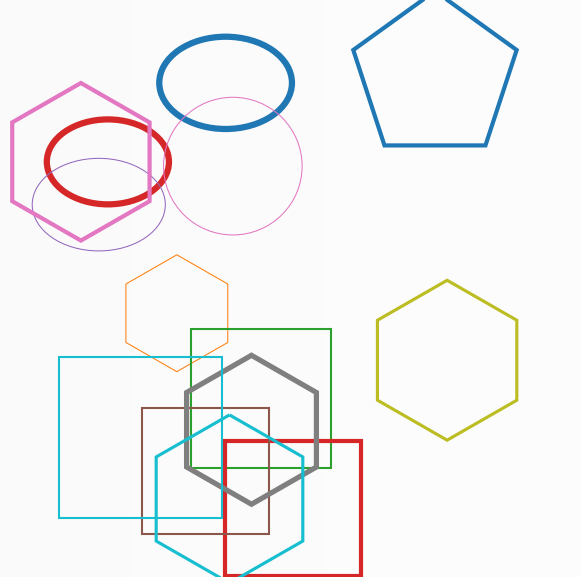[{"shape": "oval", "thickness": 3, "radius": 0.57, "center": [0.388, 0.856]}, {"shape": "pentagon", "thickness": 2, "radius": 0.74, "center": [0.748, 0.867]}, {"shape": "hexagon", "thickness": 0.5, "radius": 0.51, "center": [0.304, 0.457]}, {"shape": "square", "thickness": 1, "radius": 0.6, "center": [0.449, 0.309]}, {"shape": "square", "thickness": 2, "radius": 0.59, "center": [0.505, 0.119]}, {"shape": "oval", "thickness": 3, "radius": 0.53, "center": [0.186, 0.719]}, {"shape": "oval", "thickness": 0.5, "radius": 0.57, "center": [0.17, 0.645]}, {"shape": "square", "thickness": 1, "radius": 0.54, "center": [0.353, 0.184]}, {"shape": "hexagon", "thickness": 2, "radius": 0.68, "center": [0.139, 0.719]}, {"shape": "circle", "thickness": 0.5, "radius": 0.6, "center": [0.401, 0.711]}, {"shape": "hexagon", "thickness": 2.5, "radius": 0.64, "center": [0.433, 0.255]}, {"shape": "hexagon", "thickness": 1.5, "radius": 0.69, "center": [0.769, 0.375]}, {"shape": "square", "thickness": 1, "radius": 0.7, "center": [0.241, 0.242]}, {"shape": "hexagon", "thickness": 1.5, "radius": 0.73, "center": [0.395, 0.135]}]